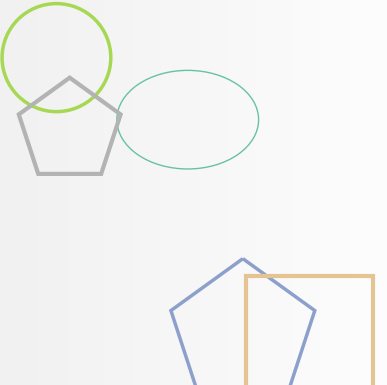[{"shape": "oval", "thickness": 1, "radius": 0.91, "center": [0.484, 0.689]}, {"shape": "pentagon", "thickness": 2.5, "radius": 0.98, "center": [0.627, 0.133]}, {"shape": "circle", "thickness": 2.5, "radius": 0.7, "center": [0.146, 0.85]}, {"shape": "square", "thickness": 3, "radius": 0.81, "center": [0.799, 0.119]}, {"shape": "pentagon", "thickness": 3, "radius": 0.69, "center": [0.18, 0.66]}]